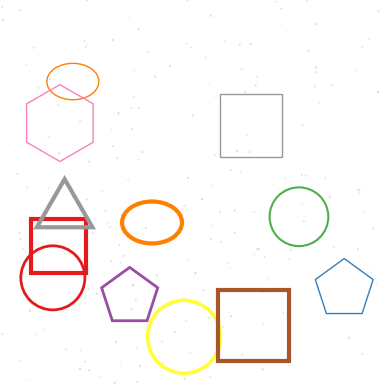[{"shape": "circle", "thickness": 2, "radius": 0.42, "center": [0.137, 0.278]}, {"shape": "square", "thickness": 3, "radius": 0.35, "center": [0.152, 0.361]}, {"shape": "pentagon", "thickness": 1, "radius": 0.39, "center": [0.894, 0.249]}, {"shape": "circle", "thickness": 1.5, "radius": 0.38, "center": [0.777, 0.437]}, {"shape": "pentagon", "thickness": 2, "radius": 0.38, "center": [0.337, 0.229]}, {"shape": "oval", "thickness": 1, "radius": 0.34, "center": [0.189, 0.788]}, {"shape": "oval", "thickness": 3, "radius": 0.39, "center": [0.395, 0.422]}, {"shape": "circle", "thickness": 2.5, "radius": 0.47, "center": [0.478, 0.125]}, {"shape": "square", "thickness": 3, "radius": 0.46, "center": [0.659, 0.154]}, {"shape": "hexagon", "thickness": 1, "radius": 0.5, "center": [0.156, 0.68]}, {"shape": "square", "thickness": 1, "radius": 0.41, "center": [0.652, 0.674]}, {"shape": "triangle", "thickness": 3, "radius": 0.42, "center": [0.168, 0.451]}]